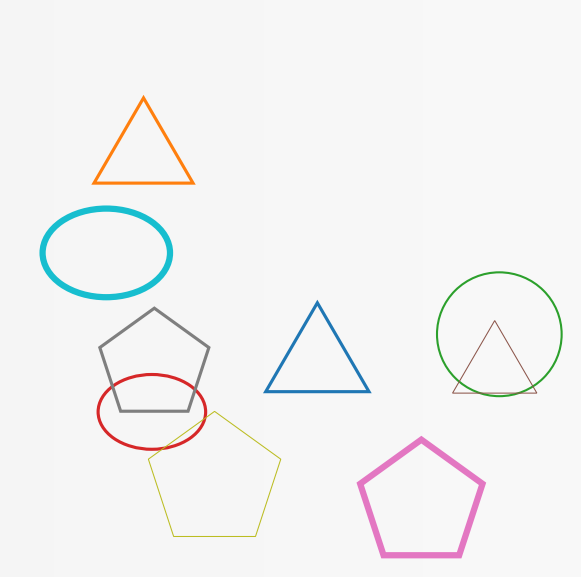[{"shape": "triangle", "thickness": 1.5, "radius": 0.51, "center": [0.546, 0.372]}, {"shape": "triangle", "thickness": 1.5, "radius": 0.49, "center": [0.247, 0.731]}, {"shape": "circle", "thickness": 1, "radius": 0.54, "center": [0.859, 0.42]}, {"shape": "oval", "thickness": 1.5, "radius": 0.46, "center": [0.261, 0.286]}, {"shape": "triangle", "thickness": 0.5, "radius": 0.42, "center": [0.851, 0.36]}, {"shape": "pentagon", "thickness": 3, "radius": 0.55, "center": [0.725, 0.127]}, {"shape": "pentagon", "thickness": 1.5, "radius": 0.49, "center": [0.266, 0.367]}, {"shape": "pentagon", "thickness": 0.5, "radius": 0.6, "center": [0.369, 0.167]}, {"shape": "oval", "thickness": 3, "radius": 0.55, "center": [0.183, 0.561]}]